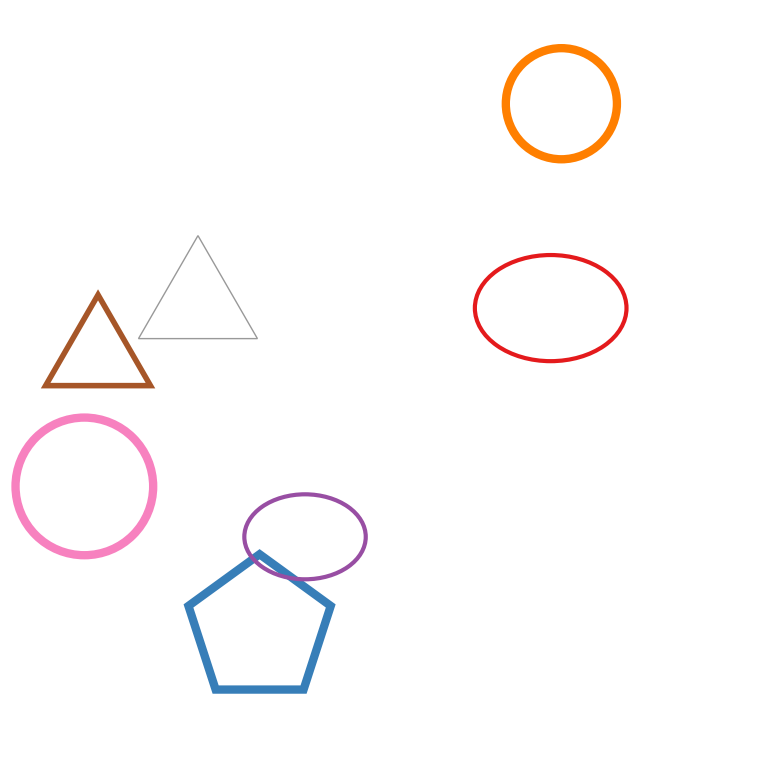[{"shape": "oval", "thickness": 1.5, "radius": 0.49, "center": [0.715, 0.6]}, {"shape": "pentagon", "thickness": 3, "radius": 0.49, "center": [0.337, 0.183]}, {"shape": "oval", "thickness": 1.5, "radius": 0.39, "center": [0.396, 0.303]}, {"shape": "circle", "thickness": 3, "radius": 0.36, "center": [0.729, 0.865]}, {"shape": "triangle", "thickness": 2, "radius": 0.39, "center": [0.127, 0.538]}, {"shape": "circle", "thickness": 3, "radius": 0.45, "center": [0.11, 0.368]}, {"shape": "triangle", "thickness": 0.5, "radius": 0.45, "center": [0.257, 0.605]}]